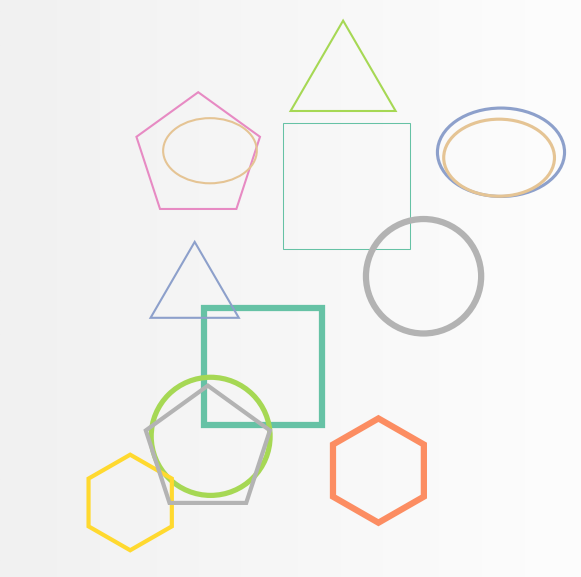[{"shape": "square", "thickness": 0.5, "radius": 0.54, "center": [0.596, 0.677]}, {"shape": "square", "thickness": 3, "radius": 0.51, "center": [0.452, 0.364]}, {"shape": "hexagon", "thickness": 3, "radius": 0.45, "center": [0.651, 0.184]}, {"shape": "triangle", "thickness": 1, "radius": 0.44, "center": [0.335, 0.493]}, {"shape": "oval", "thickness": 1.5, "radius": 0.55, "center": [0.862, 0.735]}, {"shape": "pentagon", "thickness": 1, "radius": 0.56, "center": [0.341, 0.728]}, {"shape": "triangle", "thickness": 1, "radius": 0.52, "center": [0.59, 0.859]}, {"shape": "circle", "thickness": 2.5, "radius": 0.51, "center": [0.362, 0.244]}, {"shape": "hexagon", "thickness": 2, "radius": 0.41, "center": [0.224, 0.129]}, {"shape": "oval", "thickness": 1, "radius": 0.4, "center": [0.361, 0.738]}, {"shape": "oval", "thickness": 1.5, "radius": 0.48, "center": [0.859, 0.726]}, {"shape": "circle", "thickness": 3, "radius": 0.5, "center": [0.729, 0.521]}, {"shape": "pentagon", "thickness": 2, "radius": 0.56, "center": [0.358, 0.219]}]